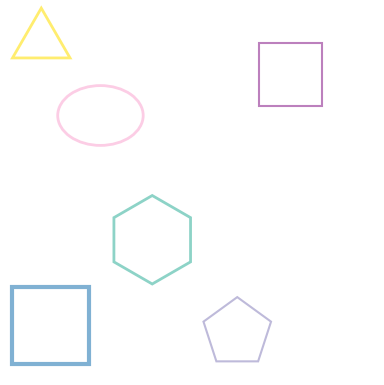[{"shape": "hexagon", "thickness": 2, "radius": 0.57, "center": [0.395, 0.377]}, {"shape": "pentagon", "thickness": 1.5, "radius": 0.46, "center": [0.616, 0.136]}, {"shape": "square", "thickness": 3, "radius": 0.5, "center": [0.132, 0.154]}, {"shape": "oval", "thickness": 2, "radius": 0.56, "center": [0.261, 0.7]}, {"shape": "square", "thickness": 1.5, "radius": 0.41, "center": [0.756, 0.807]}, {"shape": "triangle", "thickness": 2, "radius": 0.43, "center": [0.107, 0.893]}]